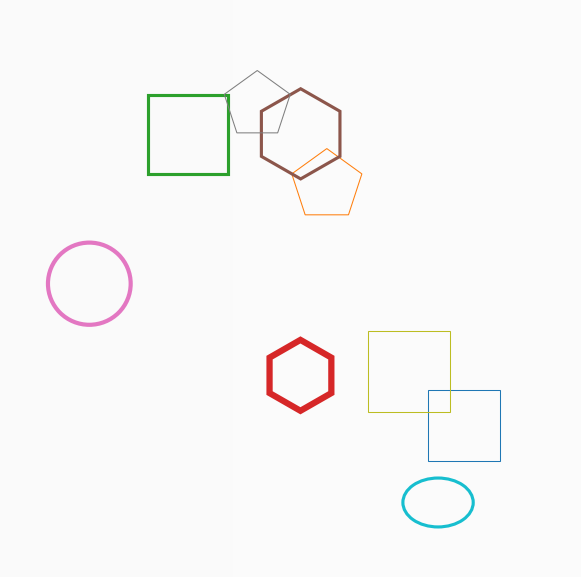[{"shape": "square", "thickness": 0.5, "radius": 0.31, "center": [0.799, 0.262]}, {"shape": "pentagon", "thickness": 0.5, "radius": 0.32, "center": [0.562, 0.678]}, {"shape": "square", "thickness": 1.5, "radius": 0.35, "center": [0.323, 0.766]}, {"shape": "hexagon", "thickness": 3, "radius": 0.31, "center": [0.517, 0.349]}, {"shape": "hexagon", "thickness": 1.5, "radius": 0.39, "center": [0.517, 0.767]}, {"shape": "circle", "thickness": 2, "radius": 0.36, "center": [0.154, 0.508]}, {"shape": "pentagon", "thickness": 0.5, "radius": 0.3, "center": [0.443, 0.817]}, {"shape": "square", "thickness": 0.5, "radius": 0.35, "center": [0.703, 0.356]}, {"shape": "oval", "thickness": 1.5, "radius": 0.3, "center": [0.754, 0.129]}]